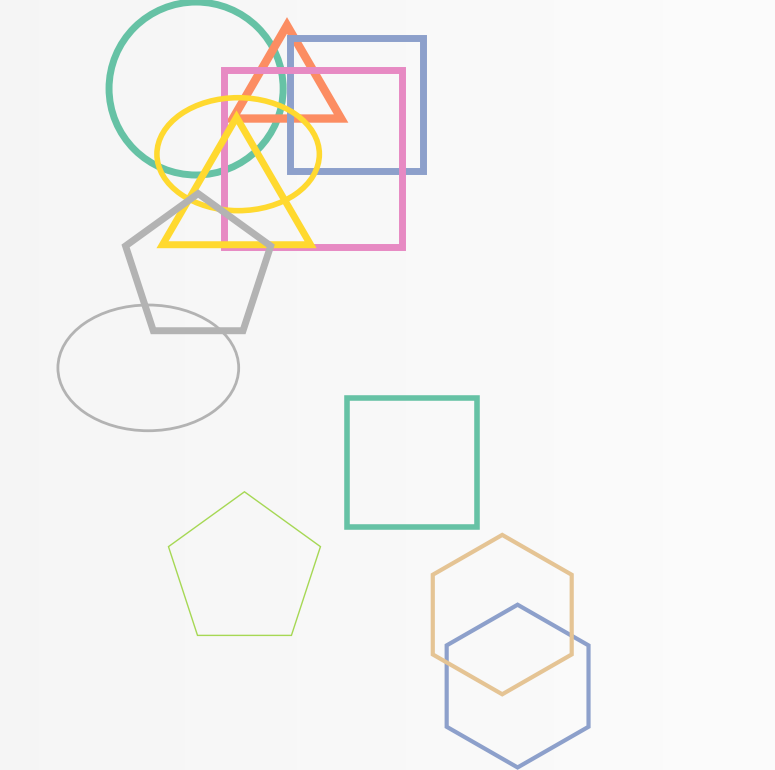[{"shape": "square", "thickness": 2, "radius": 0.42, "center": [0.532, 0.4]}, {"shape": "circle", "thickness": 2.5, "radius": 0.56, "center": [0.253, 0.885]}, {"shape": "triangle", "thickness": 3, "radius": 0.4, "center": [0.37, 0.886]}, {"shape": "square", "thickness": 2.5, "radius": 0.43, "center": [0.46, 0.864]}, {"shape": "hexagon", "thickness": 1.5, "radius": 0.53, "center": [0.668, 0.109]}, {"shape": "square", "thickness": 2.5, "radius": 0.57, "center": [0.404, 0.794]}, {"shape": "pentagon", "thickness": 0.5, "radius": 0.52, "center": [0.315, 0.258]}, {"shape": "oval", "thickness": 2, "radius": 0.52, "center": [0.307, 0.8]}, {"shape": "triangle", "thickness": 2.5, "radius": 0.55, "center": [0.305, 0.737]}, {"shape": "hexagon", "thickness": 1.5, "radius": 0.52, "center": [0.648, 0.202]}, {"shape": "oval", "thickness": 1, "radius": 0.58, "center": [0.191, 0.522]}, {"shape": "pentagon", "thickness": 2.5, "radius": 0.49, "center": [0.256, 0.65]}]